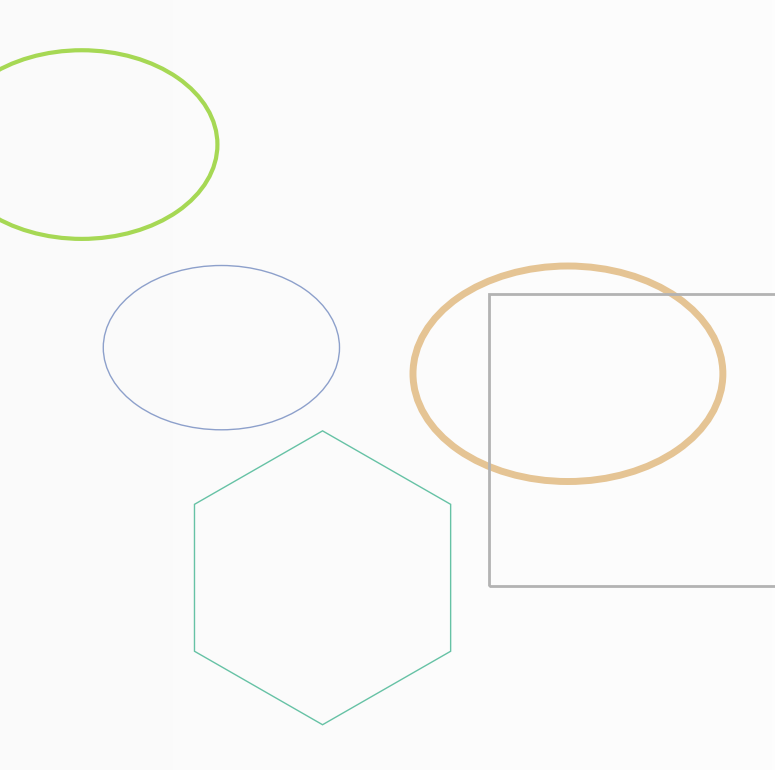[{"shape": "hexagon", "thickness": 0.5, "radius": 0.95, "center": [0.416, 0.25]}, {"shape": "oval", "thickness": 0.5, "radius": 0.76, "center": [0.286, 0.549]}, {"shape": "oval", "thickness": 1.5, "radius": 0.88, "center": [0.106, 0.812]}, {"shape": "oval", "thickness": 2.5, "radius": 1.0, "center": [0.733, 0.515]}, {"shape": "square", "thickness": 1, "radius": 0.95, "center": [0.82, 0.428]}]